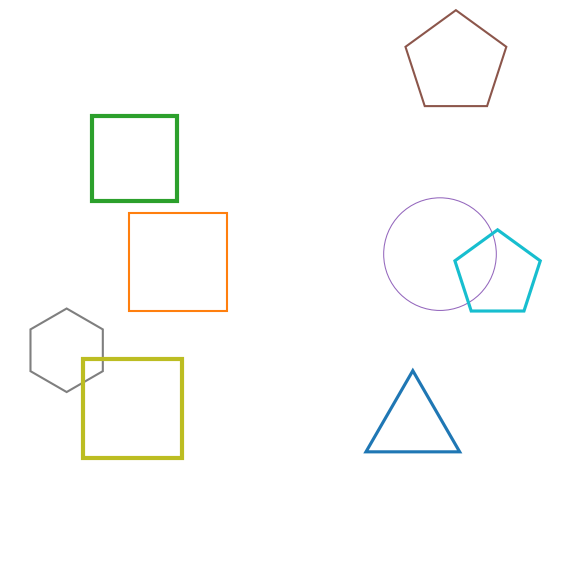[{"shape": "triangle", "thickness": 1.5, "radius": 0.47, "center": [0.715, 0.264]}, {"shape": "square", "thickness": 1, "radius": 0.42, "center": [0.309, 0.545]}, {"shape": "square", "thickness": 2, "radius": 0.37, "center": [0.233, 0.725]}, {"shape": "circle", "thickness": 0.5, "radius": 0.49, "center": [0.762, 0.559]}, {"shape": "pentagon", "thickness": 1, "radius": 0.46, "center": [0.789, 0.89]}, {"shape": "hexagon", "thickness": 1, "radius": 0.36, "center": [0.115, 0.393]}, {"shape": "square", "thickness": 2, "radius": 0.43, "center": [0.23, 0.292]}, {"shape": "pentagon", "thickness": 1.5, "radius": 0.39, "center": [0.862, 0.523]}]